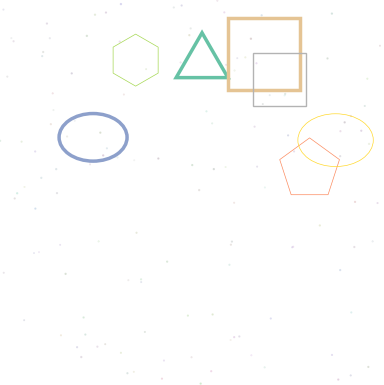[{"shape": "triangle", "thickness": 2.5, "radius": 0.39, "center": [0.525, 0.837]}, {"shape": "pentagon", "thickness": 0.5, "radius": 0.41, "center": [0.804, 0.56]}, {"shape": "oval", "thickness": 2.5, "radius": 0.44, "center": [0.242, 0.643]}, {"shape": "hexagon", "thickness": 0.5, "radius": 0.34, "center": [0.352, 0.844]}, {"shape": "oval", "thickness": 0.5, "radius": 0.49, "center": [0.872, 0.636]}, {"shape": "square", "thickness": 2.5, "radius": 0.46, "center": [0.686, 0.86]}, {"shape": "square", "thickness": 1, "radius": 0.34, "center": [0.726, 0.793]}]